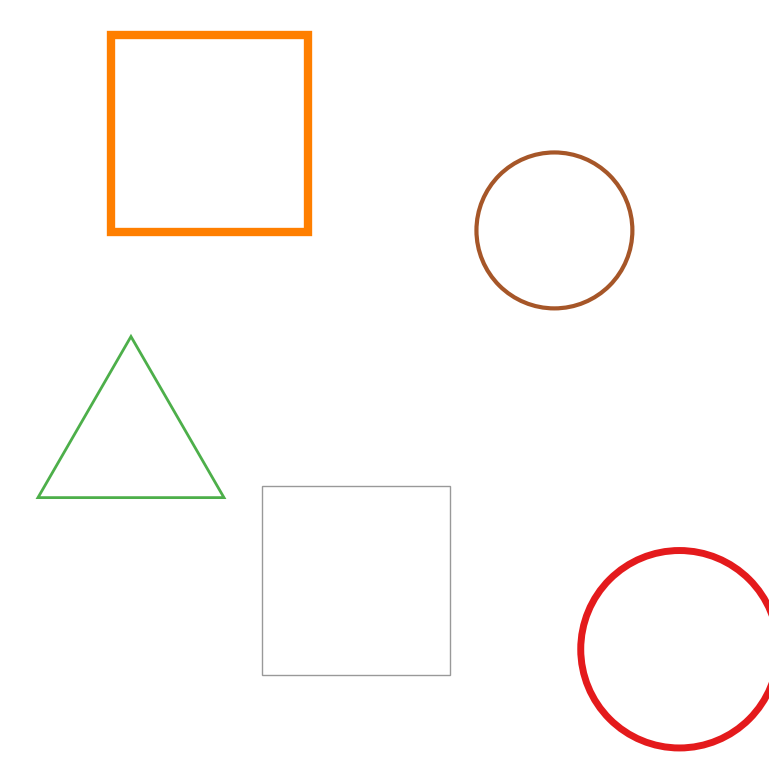[{"shape": "circle", "thickness": 2.5, "radius": 0.64, "center": [0.882, 0.157]}, {"shape": "triangle", "thickness": 1, "radius": 0.7, "center": [0.17, 0.423]}, {"shape": "square", "thickness": 3, "radius": 0.64, "center": [0.272, 0.827]}, {"shape": "circle", "thickness": 1.5, "radius": 0.51, "center": [0.72, 0.701]}, {"shape": "square", "thickness": 0.5, "radius": 0.61, "center": [0.463, 0.246]}]